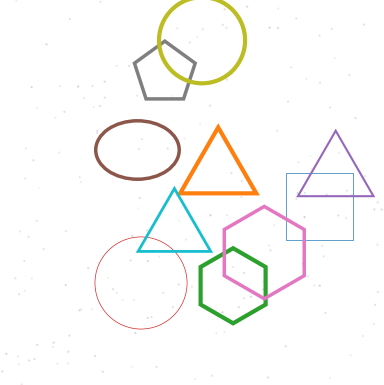[{"shape": "square", "thickness": 0.5, "radius": 0.44, "center": [0.83, 0.462]}, {"shape": "triangle", "thickness": 3, "radius": 0.57, "center": [0.567, 0.555]}, {"shape": "hexagon", "thickness": 3, "radius": 0.49, "center": [0.605, 0.258]}, {"shape": "circle", "thickness": 0.5, "radius": 0.6, "center": [0.366, 0.265]}, {"shape": "triangle", "thickness": 1.5, "radius": 0.57, "center": [0.872, 0.547]}, {"shape": "oval", "thickness": 2.5, "radius": 0.54, "center": [0.357, 0.61]}, {"shape": "hexagon", "thickness": 2.5, "radius": 0.6, "center": [0.686, 0.344]}, {"shape": "pentagon", "thickness": 2.5, "radius": 0.41, "center": [0.428, 0.81]}, {"shape": "circle", "thickness": 3, "radius": 0.56, "center": [0.525, 0.895]}, {"shape": "triangle", "thickness": 2, "radius": 0.54, "center": [0.453, 0.401]}]